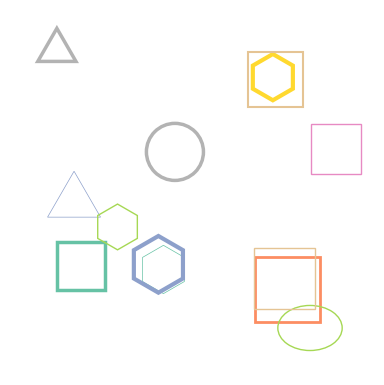[{"shape": "hexagon", "thickness": 0.5, "radius": 0.31, "center": [0.425, 0.3]}, {"shape": "square", "thickness": 2.5, "radius": 0.31, "center": [0.211, 0.309]}, {"shape": "square", "thickness": 2, "radius": 0.42, "center": [0.747, 0.247]}, {"shape": "triangle", "thickness": 0.5, "radius": 0.4, "center": [0.192, 0.476]}, {"shape": "hexagon", "thickness": 3, "radius": 0.37, "center": [0.411, 0.313]}, {"shape": "square", "thickness": 1, "radius": 0.33, "center": [0.872, 0.613]}, {"shape": "hexagon", "thickness": 1, "radius": 0.3, "center": [0.305, 0.411]}, {"shape": "oval", "thickness": 1, "radius": 0.42, "center": [0.805, 0.148]}, {"shape": "hexagon", "thickness": 3, "radius": 0.3, "center": [0.709, 0.8]}, {"shape": "square", "thickness": 1, "radius": 0.4, "center": [0.74, 0.277]}, {"shape": "square", "thickness": 1.5, "radius": 0.36, "center": [0.715, 0.794]}, {"shape": "triangle", "thickness": 2.5, "radius": 0.29, "center": [0.148, 0.869]}, {"shape": "circle", "thickness": 2.5, "radius": 0.37, "center": [0.454, 0.605]}]